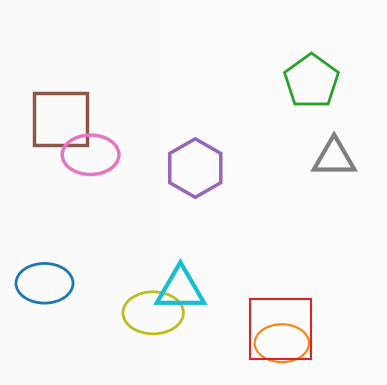[{"shape": "oval", "thickness": 2, "radius": 0.37, "center": [0.115, 0.264]}, {"shape": "oval", "thickness": 1.5, "radius": 0.35, "center": [0.727, 0.109]}, {"shape": "pentagon", "thickness": 2, "radius": 0.37, "center": [0.804, 0.789]}, {"shape": "square", "thickness": 1.5, "radius": 0.39, "center": [0.724, 0.146]}, {"shape": "hexagon", "thickness": 2.5, "radius": 0.38, "center": [0.504, 0.563]}, {"shape": "square", "thickness": 2.5, "radius": 0.34, "center": [0.155, 0.691]}, {"shape": "oval", "thickness": 2.5, "radius": 0.37, "center": [0.234, 0.598]}, {"shape": "triangle", "thickness": 3, "radius": 0.3, "center": [0.862, 0.59]}, {"shape": "oval", "thickness": 2, "radius": 0.39, "center": [0.395, 0.187]}, {"shape": "triangle", "thickness": 3, "radius": 0.35, "center": [0.466, 0.249]}]